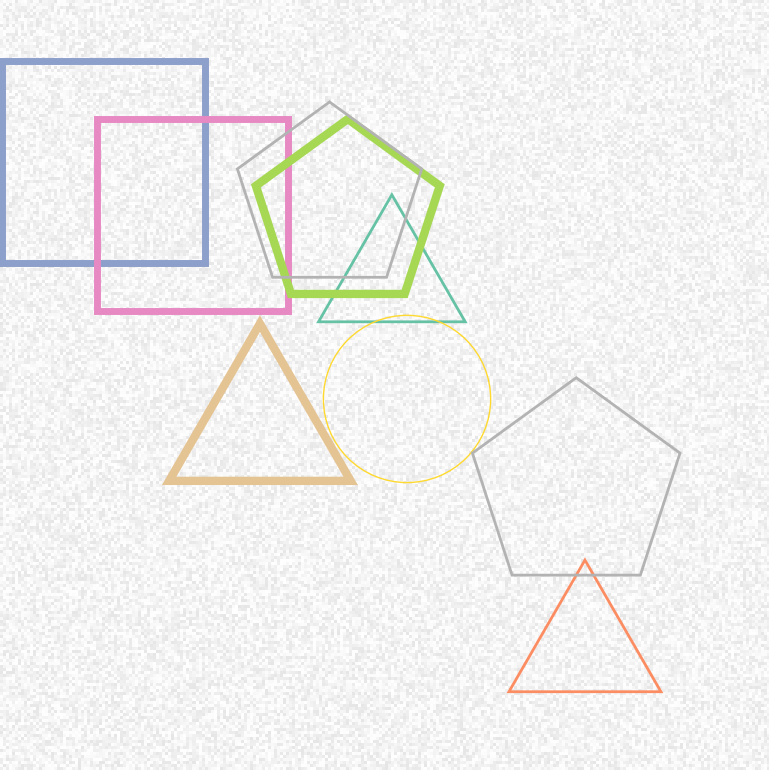[{"shape": "triangle", "thickness": 1, "radius": 0.55, "center": [0.509, 0.637]}, {"shape": "triangle", "thickness": 1, "radius": 0.57, "center": [0.76, 0.159]}, {"shape": "square", "thickness": 2.5, "radius": 0.66, "center": [0.134, 0.79]}, {"shape": "square", "thickness": 2.5, "radius": 0.62, "center": [0.25, 0.72]}, {"shape": "pentagon", "thickness": 3, "radius": 0.63, "center": [0.452, 0.72]}, {"shape": "circle", "thickness": 0.5, "radius": 0.54, "center": [0.529, 0.482]}, {"shape": "triangle", "thickness": 3, "radius": 0.68, "center": [0.338, 0.444]}, {"shape": "pentagon", "thickness": 1, "radius": 0.63, "center": [0.428, 0.742]}, {"shape": "pentagon", "thickness": 1, "radius": 0.71, "center": [0.748, 0.368]}]